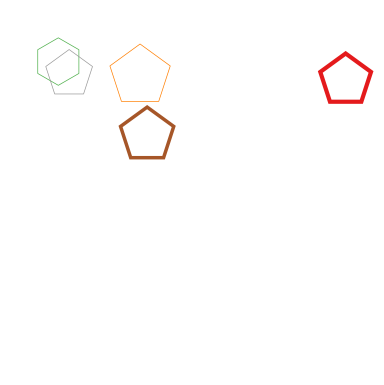[{"shape": "pentagon", "thickness": 3, "radius": 0.35, "center": [0.898, 0.792]}, {"shape": "hexagon", "thickness": 0.5, "radius": 0.31, "center": [0.151, 0.84]}, {"shape": "pentagon", "thickness": 0.5, "radius": 0.41, "center": [0.364, 0.803]}, {"shape": "pentagon", "thickness": 2.5, "radius": 0.36, "center": [0.382, 0.649]}, {"shape": "pentagon", "thickness": 0.5, "radius": 0.32, "center": [0.18, 0.808]}]